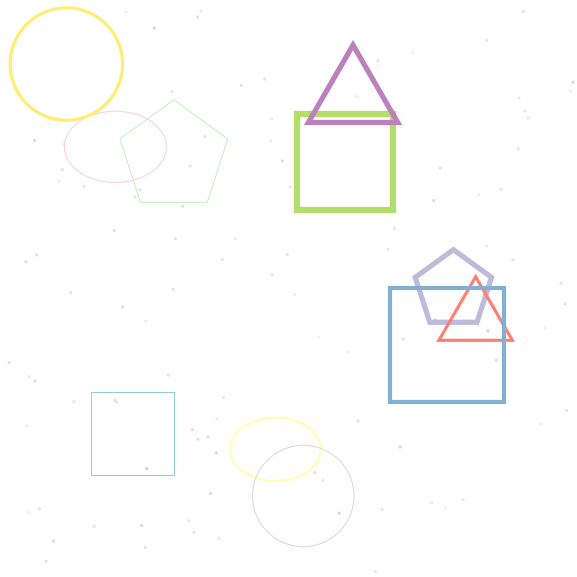[{"shape": "square", "thickness": 0.5, "radius": 0.36, "center": [0.229, 0.249]}, {"shape": "oval", "thickness": 1, "radius": 0.39, "center": [0.477, 0.221]}, {"shape": "pentagon", "thickness": 2.5, "radius": 0.35, "center": [0.785, 0.497]}, {"shape": "triangle", "thickness": 1.5, "radius": 0.37, "center": [0.824, 0.447]}, {"shape": "square", "thickness": 2, "radius": 0.49, "center": [0.774, 0.401]}, {"shape": "square", "thickness": 3, "radius": 0.42, "center": [0.597, 0.719]}, {"shape": "oval", "thickness": 0.5, "radius": 0.44, "center": [0.2, 0.745]}, {"shape": "circle", "thickness": 0.5, "radius": 0.44, "center": [0.525, 0.14]}, {"shape": "triangle", "thickness": 2.5, "radius": 0.45, "center": [0.611, 0.832]}, {"shape": "pentagon", "thickness": 0.5, "radius": 0.49, "center": [0.301, 0.728]}, {"shape": "circle", "thickness": 1.5, "radius": 0.49, "center": [0.115, 0.888]}]